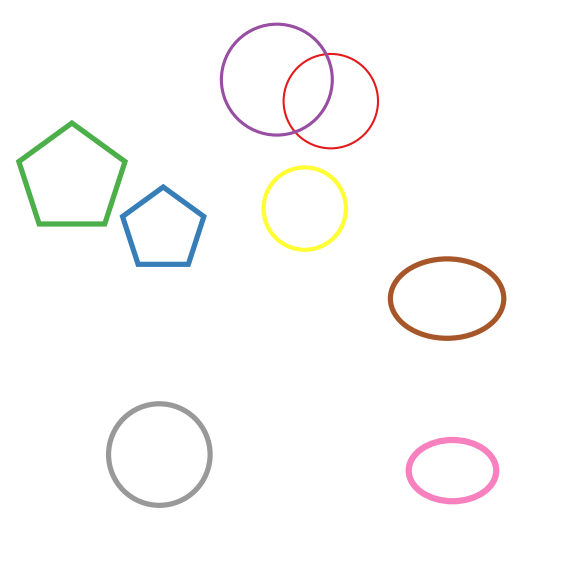[{"shape": "circle", "thickness": 1, "radius": 0.41, "center": [0.573, 0.824]}, {"shape": "pentagon", "thickness": 2.5, "radius": 0.37, "center": [0.283, 0.601]}, {"shape": "pentagon", "thickness": 2.5, "radius": 0.48, "center": [0.125, 0.689]}, {"shape": "circle", "thickness": 1.5, "radius": 0.48, "center": [0.479, 0.861]}, {"shape": "circle", "thickness": 2, "radius": 0.36, "center": [0.528, 0.638]}, {"shape": "oval", "thickness": 2.5, "radius": 0.49, "center": [0.774, 0.482]}, {"shape": "oval", "thickness": 3, "radius": 0.38, "center": [0.784, 0.184]}, {"shape": "circle", "thickness": 2.5, "radius": 0.44, "center": [0.276, 0.212]}]